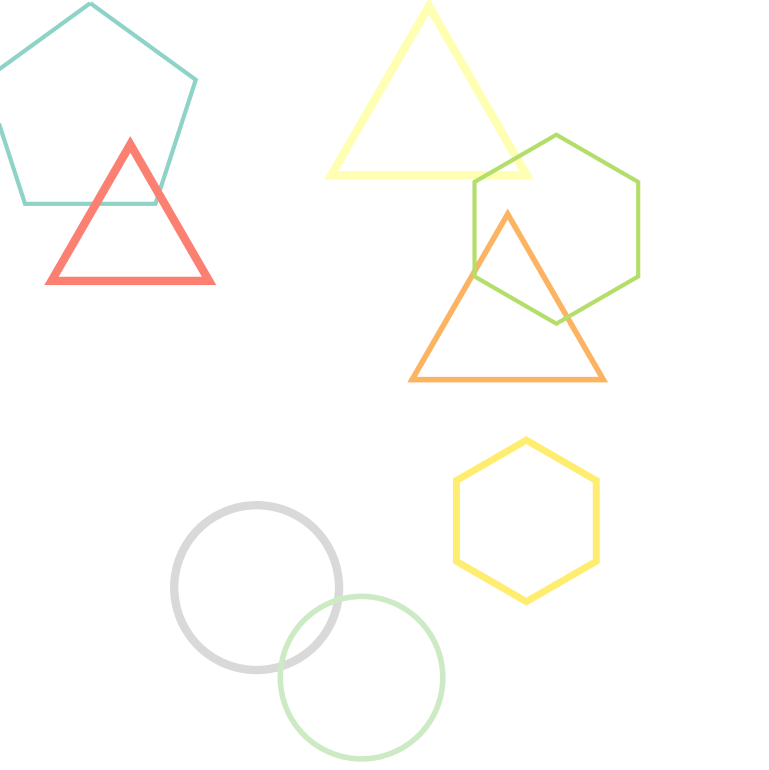[{"shape": "pentagon", "thickness": 1.5, "radius": 0.72, "center": [0.117, 0.852]}, {"shape": "triangle", "thickness": 3, "radius": 0.73, "center": [0.557, 0.846]}, {"shape": "triangle", "thickness": 3, "radius": 0.59, "center": [0.169, 0.694]}, {"shape": "triangle", "thickness": 2, "radius": 0.72, "center": [0.659, 0.579]}, {"shape": "hexagon", "thickness": 1.5, "radius": 0.61, "center": [0.723, 0.702]}, {"shape": "circle", "thickness": 3, "radius": 0.54, "center": [0.333, 0.237]}, {"shape": "circle", "thickness": 2, "radius": 0.53, "center": [0.47, 0.12]}, {"shape": "hexagon", "thickness": 2.5, "radius": 0.52, "center": [0.684, 0.323]}]